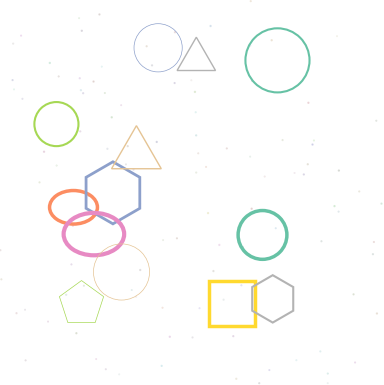[{"shape": "circle", "thickness": 2.5, "radius": 0.32, "center": [0.682, 0.39]}, {"shape": "circle", "thickness": 1.5, "radius": 0.42, "center": [0.721, 0.843]}, {"shape": "oval", "thickness": 2.5, "radius": 0.31, "center": [0.191, 0.462]}, {"shape": "circle", "thickness": 0.5, "radius": 0.31, "center": [0.411, 0.876]}, {"shape": "hexagon", "thickness": 2, "radius": 0.4, "center": [0.293, 0.499]}, {"shape": "oval", "thickness": 3, "radius": 0.39, "center": [0.244, 0.392]}, {"shape": "pentagon", "thickness": 0.5, "radius": 0.3, "center": [0.212, 0.211]}, {"shape": "circle", "thickness": 1.5, "radius": 0.29, "center": [0.147, 0.678]}, {"shape": "square", "thickness": 2.5, "radius": 0.3, "center": [0.602, 0.212]}, {"shape": "circle", "thickness": 0.5, "radius": 0.36, "center": [0.316, 0.294]}, {"shape": "triangle", "thickness": 1, "radius": 0.37, "center": [0.354, 0.599]}, {"shape": "hexagon", "thickness": 1.5, "radius": 0.31, "center": [0.708, 0.224]}, {"shape": "triangle", "thickness": 1, "radius": 0.29, "center": [0.51, 0.846]}]